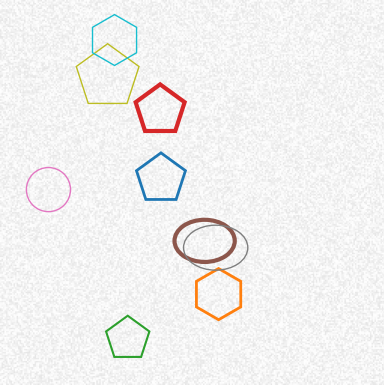[{"shape": "pentagon", "thickness": 2, "radius": 0.33, "center": [0.418, 0.536]}, {"shape": "hexagon", "thickness": 2, "radius": 0.33, "center": [0.568, 0.236]}, {"shape": "pentagon", "thickness": 1.5, "radius": 0.3, "center": [0.332, 0.121]}, {"shape": "pentagon", "thickness": 3, "radius": 0.33, "center": [0.416, 0.714]}, {"shape": "oval", "thickness": 3, "radius": 0.39, "center": [0.532, 0.374]}, {"shape": "circle", "thickness": 1, "radius": 0.29, "center": [0.126, 0.508]}, {"shape": "oval", "thickness": 1, "radius": 0.42, "center": [0.56, 0.357]}, {"shape": "pentagon", "thickness": 1, "radius": 0.43, "center": [0.28, 0.801]}, {"shape": "hexagon", "thickness": 1, "radius": 0.33, "center": [0.297, 0.896]}]